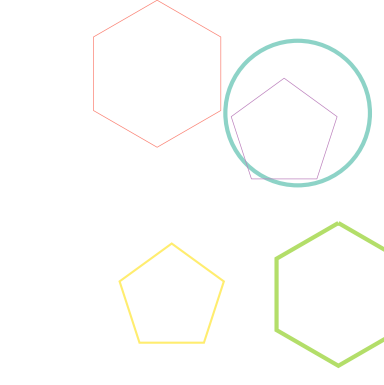[{"shape": "circle", "thickness": 3, "radius": 0.94, "center": [0.773, 0.706]}, {"shape": "hexagon", "thickness": 0.5, "radius": 0.95, "center": [0.408, 0.808]}, {"shape": "hexagon", "thickness": 3, "radius": 0.93, "center": [0.879, 0.235]}, {"shape": "pentagon", "thickness": 0.5, "radius": 0.72, "center": [0.738, 0.652]}, {"shape": "pentagon", "thickness": 1.5, "radius": 0.71, "center": [0.446, 0.225]}]